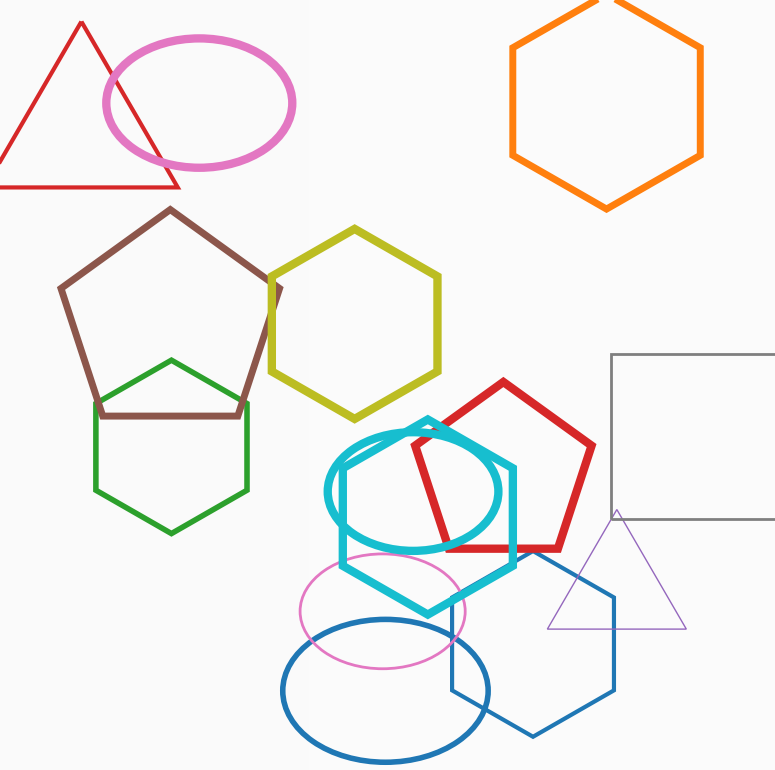[{"shape": "oval", "thickness": 2, "radius": 0.66, "center": [0.497, 0.103]}, {"shape": "hexagon", "thickness": 1.5, "radius": 0.6, "center": [0.688, 0.164]}, {"shape": "hexagon", "thickness": 2.5, "radius": 0.7, "center": [0.783, 0.868]}, {"shape": "hexagon", "thickness": 2, "radius": 0.56, "center": [0.221, 0.42]}, {"shape": "pentagon", "thickness": 3, "radius": 0.6, "center": [0.65, 0.384]}, {"shape": "triangle", "thickness": 1.5, "radius": 0.72, "center": [0.105, 0.828]}, {"shape": "triangle", "thickness": 0.5, "radius": 0.52, "center": [0.796, 0.235]}, {"shape": "pentagon", "thickness": 2.5, "radius": 0.74, "center": [0.22, 0.58]}, {"shape": "oval", "thickness": 3, "radius": 0.6, "center": [0.257, 0.866]}, {"shape": "oval", "thickness": 1, "radius": 0.53, "center": [0.494, 0.206]}, {"shape": "square", "thickness": 1, "radius": 0.54, "center": [0.896, 0.433]}, {"shape": "hexagon", "thickness": 3, "radius": 0.62, "center": [0.458, 0.579]}, {"shape": "hexagon", "thickness": 3, "radius": 0.63, "center": [0.552, 0.329]}, {"shape": "oval", "thickness": 3, "radius": 0.55, "center": [0.533, 0.362]}]